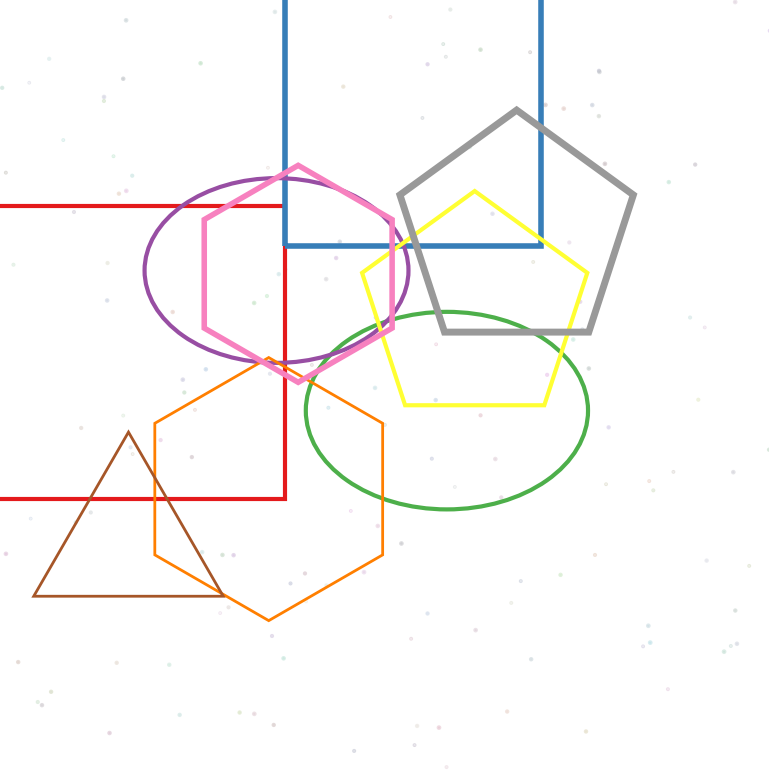[{"shape": "square", "thickness": 1.5, "radius": 0.95, "center": [0.18, 0.542]}, {"shape": "square", "thickness": 2, "radius": 0.83, "center": [0.537, 0.847]}, {"shape": "oval", "thickness": 1.5, "radius": 0.92, "center": [0.58, 0.467]}, {"shape": "oval", "thickness": 1.5, "radius": 0.86, "center": [0.359, 0.649]}, {"shape": "hexagon", "thickness": 1, "radius": 0.85, "center": [0.349, 0.365]}, {"shape": "pentagon", "thickness": 1.5, "radius": 0.77, "center": [0.616, 0.598]}, {"shape": "triangle", "thickness": 1, "radius": 0.71, "center": [0.167, 0.297]}, {"shape": "hexagon", "thickness": 2, "radius": 0.7, "center": [0.387, 0.644]}, {"shape": "pentagon", "thickness": 2.5, "radius": 0.8, "center": [0.671, 0.698]}]